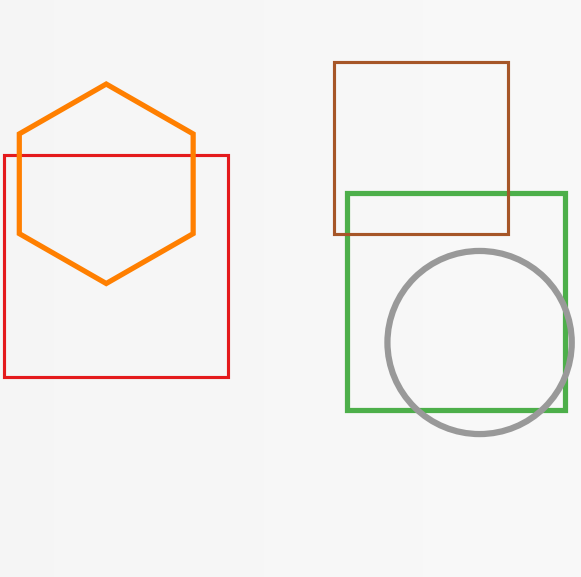[{"shape": "square", "thickness": 1.5, "radius": 0.96, "center": [0.2, 0.539]}, {"shape": "square", "thickness": 2.5, "radius": 0.94, "center": [0.785, 0.477]}, {"shape": "hexagon", "thickness": 2.5, "radius": 0.86, "center": [0.183, 0.681]}, {"shape": "square", "thickness": 1.5, "radius": 0.75, "center": [0.724, 0.743]}, {"shape": "circle", "thickness": 3, "radius": 0.79, "center": [0.825, 0.406]}]